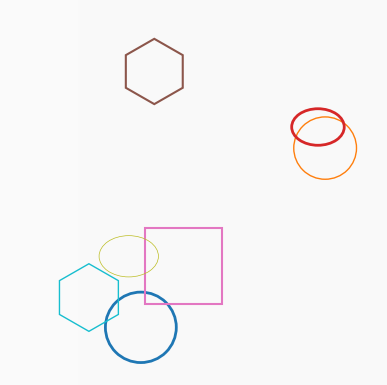[{"shape": "circle", "thickness": 2, "radius": 0.46, "center": [0.363, 0.15]}, {"shape": "circle", "thickness": 1, "radius": 0.4, "center": [0.839, 0.615]}, {"shape": "oval", "thickness": 2, "radius": 0.34, "center": [0.821, 0.67]}, {"shape": "hexagon", "thickness": 1.5, "radius": 0.42, "center": [0.398, 0.814]}, {"shape": "square", "thickness": 1.5, "radius": 0.49, "center": [0.474, 0.31]}, {"shape": "oval", "thickness": 0.5, "radius": 0.38, "center": [0.332, 0.334]}, {"shape": "hexagon", "thickness": 1, "radius": 0.44, "center": [0.229, 0.227]}]